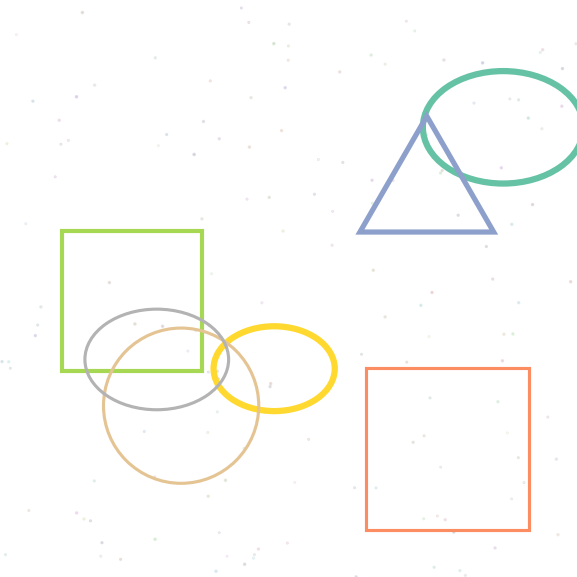[{"shape": "oval", "thickness": 3, "radius": 0.7, "center": [0.871, 0.779]}, {"shape": "square", "thickness": 1.5, "radius": 0.71, "center": [0.775, 0.222]}, {"shape": "triangle", "thickness": 2.5, "radius": 0.67, "center": [0.739, 0.664]}, {"shape": "square", "thickness": 2, "radius": 0.61, "center": [0.229, 0.478]}, {"shape": "oval", "thickness": 3, "radius": 0.52, "center": [0.475, 0.361]}, {"shape": "circle", "thickness": 1.5, "radius": 0.67, "center": [0.314, 0.297]}, {"shape": "oval", "thickness": 1.5, "radius": 0.62, "center": [0.271, 0.377]}]